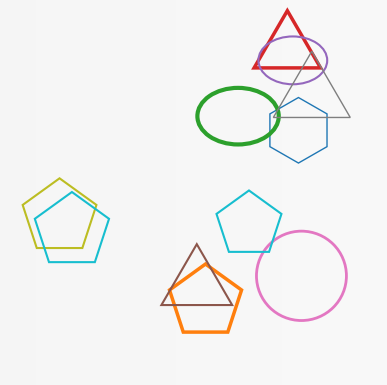[{"shape": "hexagon", "thickness": 1, "radius": 0.43, "center": [0.77, 0.662]}, {"shape": "pentagon", "thickness": 2.5, "radius": 0.49, "center": [0.53, 0.216]}, {"shape": "oval", "thickness": 3, "radius": 0.52, "center": [0.614, 0.698]}, {"shape": "triangle", "thickness": 2.5, "radius": 0.5, "center": [0.742, 0.873]}, {"shape": "oval", "thickness": 1.5, "radius": 0.44, "center": [0.756, 0.843]}, {"shape": "triangle", "thickness": 1.5, "radius": 0.53, "center": [0.508, 0.26]}, {"shape": "circle", "thickness": 2, "radius": 0.58, "center": [0.778, 0.284]}, {"shape": "triangle", "thickness": 1, "radius": 0.57, "center": [0.805, 0.752]}, {"shape": "pentagon", "thickness": 1.5, "radius": 0.5, "center": [0.154, 0.437]}, {"shape": "pentagon", "thickness": 1.5, "radius": 0.44, "center": [0.643, 0.417]}, {"shape": "pentagon", "thickness": 1.5, "radius": 0.5, "center": [0.186, 0.401]}]